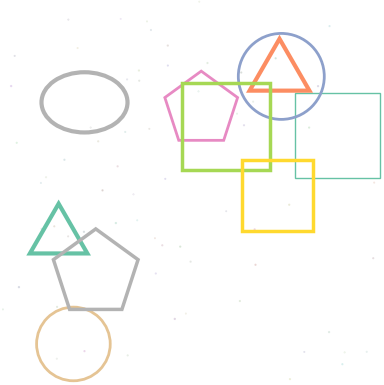[{"shape": "square", "thickness": 1, "radius": 0.55, "center": [0.876, 0.649]}, {"shape": "triangle", "thickness": 3, "radius": 0.43, "center": [0.152, 0.385]}, {"shape": "triangle", "thickness": 3, "radius": 0.45, "center": [0.726, 0.809]}, {"shape": "circle", "thickness": 2, "radius": 0.56, "center": [0.731, 0.802]}, {"shape": "pentagon", "thickness": 2, "radius": 0.5, "center": [0.523, 0.716]}, {"shape": "square", "thickness": 2.5, "radius": 0.57, "center": [0.587, 0.671]}, {"shape": "square", "thickness": 2.5, "radius": 0.46, "center": [0.722, 0.493]}, {"shape": "circle", "thickness": 2, "radius": 0.48, "center": [0.191, 0.107]}, {"shape": "pentagon", "thickness": 2.5, "radius": 0.58, "center": [0.249, 0.29]}, {"shape": "oval", "thickness": 3, "radius": 0.56, "center": [0.219, 0.734]}]